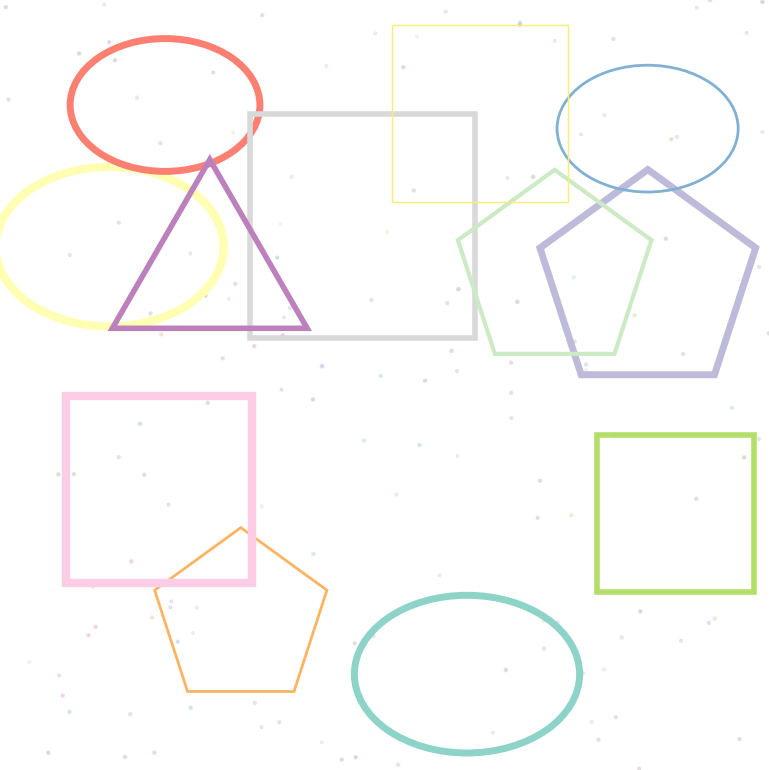[{"shape": "oval", "thickness": 2.5, "radius": 0.73, "center": [0.606, 0.125]}, {"shape": "oval", "thickness": 3, "radius": 0.74, "center": [0.142, 0.68]}, {"shape": "pentagon", "thickness": 2.5, "radius": 0.74, "center": [0.841, 0.633]}, {"shape": "oval", "thickness": 2.5, "radius": 0.62, "center": [0.214, 0.864]}, {"shape": "oval", "thickness": 1, "radius": 0.59, "center": [0.841, 0.833]}, {"shape": "pentagon", "thickness": 1, "radius": 0.59, "center": [0.313, 0.197]}, {"shape": "square", "thickness": 2, "radius": 0.51, "center": [0.877, 0.333]}, {"shape": "square", "thickness": 3, "radius": 0.61, "center": [0.206, 0.364]}, {"shape": "square", "thickness": 2, "radius": 0.73, "center": [0.471, 0.706]}, {"shape": "triangle", "thickness": 2, "radius": 0.73, "center": [0.272, 0.647]}, {"shape": "pentagon", "thickness": 1.5, "radius": 0.66, "center": [0.72, 0.647]}, {"shape": "square", "thickness": 0.5, "radius": 0.57, "center": [0.623, 0.853]}]